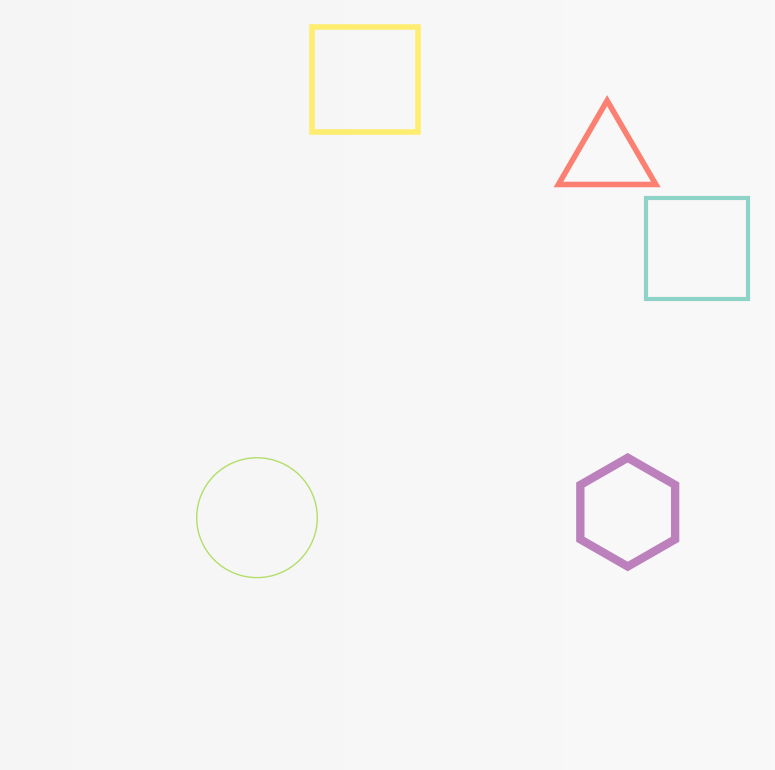[{"shape": "square", "thickness": 1.5, "radius": 0.33, "center": [0.9, 0.677]}, {"shape": "triangle", "thickness": 2, "radius": 0.36, "center": [0.783, 0.797]}, {"shape": "circle", "thickness": 0.5, "radius": 0.39, "center": [0.332, 0.328]}, {"shape": "hexagon", "thickness": 3, "radius": 0.35, "center": [0.81, 0.335]}, {"shape": "square", "thickness": 2, "radius": 0.34, "center": [0.471, 0.897]}]